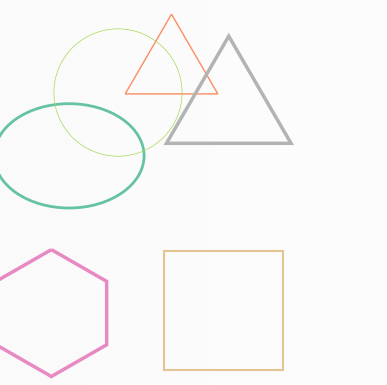[{"shape": "oval", "thickness": 2, "radius": 0.97, "center": [0.178, 0.595]}, {"shape": "triangle", "thickness": 1, "radius": 0.69, "center": [0.443, 0.825]}, {"shape": "hexagon", "thickness": 2.5, "radius": 0.82, "center": [0.133, 0.187]}, {"shape": "circle", "thickness": 0.5, "radius": 0.83, "center": [0.304, 0.76]}, {"shape": "square", "thickness": 1.5, "radius": 0.77, "center": [0.576, 0.193]}, {"shape": "triangle", "thickness": 2.5, "radius": 0.93, "center": [0.59, 0.721]}]